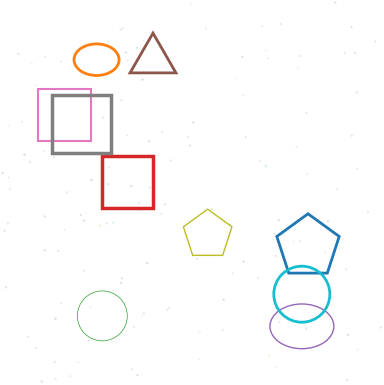[{"shape": "pentagon", "thickness": 2, "radius": 0.43, "center": [0.8, 0.36]}, {"shape": "oval", "thickness": 2, "radius": 0.29, "center": [0.251, 0.845]}, {"shape": "circle", "thickness": 0.5, "radius": 0.32, "center": [0.266, 0.179]}, {"shape": "square", "thickness": 2.5, "radius": 0.33, "center": [0.332, 0.527]}, {"shape": "oval", "thickness": 1, "radius": 0.41, "center": [0.784, 0.152]}, {"shape": "triangle", "thickness": 2, "radius": 0.34, "center": [0.397, 0.845]}, {"shape": "square", "thickness": 1.5, "radius": 0.34, "center": [0.167, 0.701]}, {"shape": "square", "thickness": 2.5, "radius": 0.38, "center": [0.212, 0.677]}, {"shape": "pentagon", "thickness": 1, "radius": 0.33, "center": [0.539, 0.39]}, {"shape": "circle", "thickness": 2, "radius": 0.36, "center": [0.784, 0.236]}]